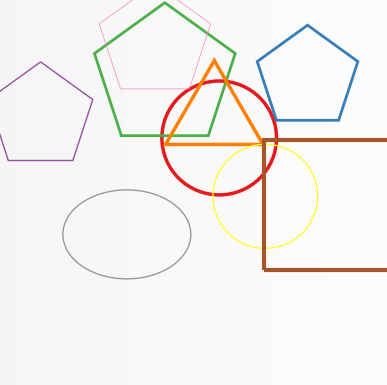[{"shape": "circle", "thickness": 2.5, "radius": 0.74, "center": [0.566, 0.642]}, {"shape": "pentagon", "thickness": 2, "radius": 0.68, "center": [0.794, 0.798]}, {"shape": "pentagon", "thickness": 2, "radius": 0.95, "center": [0.425, 0.802]}, {"shape": "pentagon", "thickness": 1, "radius": 0.71, "center": [0.105, 0.698]}, {"shape": "triangle", "thickness": 2.5, "radius": 0.73, "center": [0.553, 0.697]}, {"shape": "circle", "thickness": 1, "radius": 0.68, "center": [0.685, 0.49]}, {"shape": "square", "thickness": 3, "radius": 0.84, "center": [0.85, 0.467]}, {"shape": "pentagon", "thickness": 0.5, "radius": 0.76, "center": [0.4, 0.891]}, {"shape": "oval", "thickness": 1, "radius": 0.83, "center": [0.327, 0.391]}]